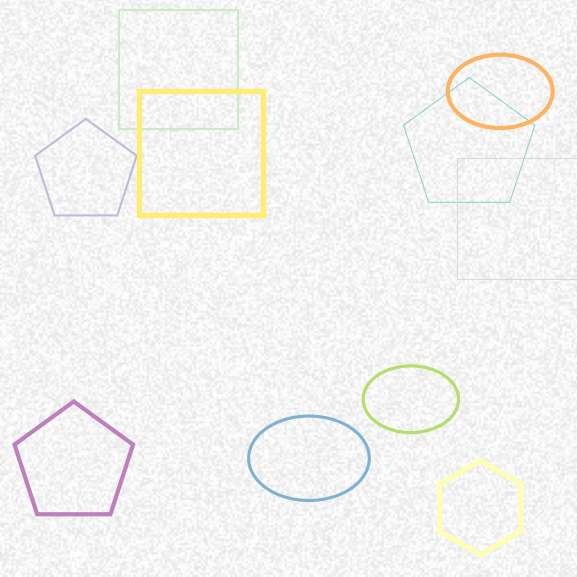[{"shape": "pentagon", "thickness": 0.5, "radius": 0.6, "center": [0.812, 0.745]}, {"shape": "hexagon", "thickness": 2.5, "radius": 0.41, "center": [0.832, 0.12]}, {"shape": "pentagon", "thickness": 1, "radius": 0.46, "center": [0.149, 0.701]}, {"shape": "oval", "thickness": 1.5, "radius": 0.52, "center": [0.535, 0.206]}, {"shape": "oval", "thickness": 2, "radius": 0.45, "center": [0.866, 0.841]}, {"shape": "oval", "thickness": 1.5, "radius": 0.41, "center": [0.711, 0.308]}, {"shape": "square", "thickness": 0.5, "radius": 0.52, "center": [0.896, 0.621]}, {"shape": "pentagon", "thickness": 2, "radius": 0.54, "center": [0.128, 0.196]}, {"shape": "square", "thickness": 1, "radius": 0.52, "center": [0.309, 0.878]}, {"shape": "square", "thickness": 2.5, "radius": 0.53, "center": [0.348, 0.734]}]